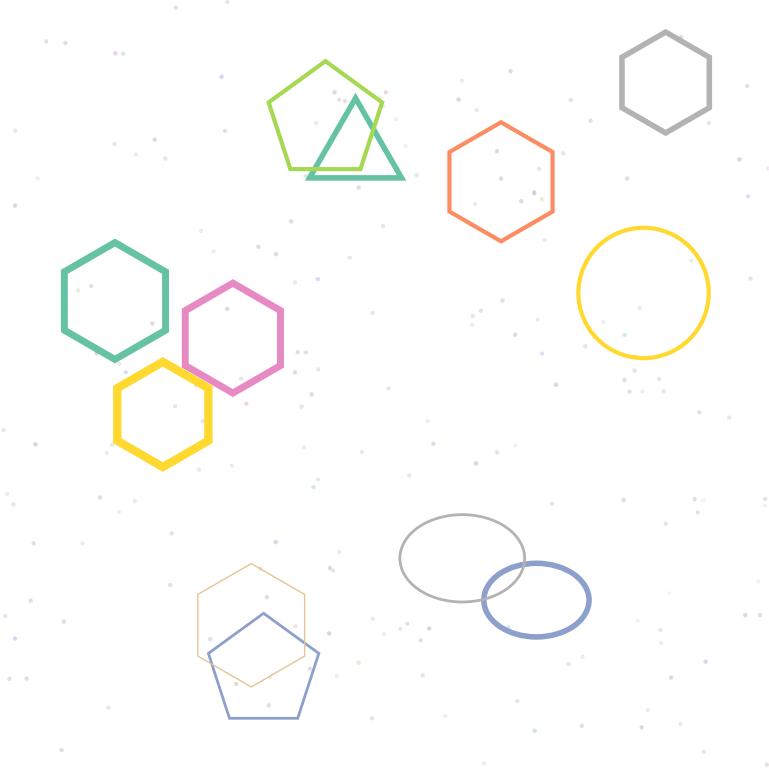[{"shape": "hexagon", "thickness": 2.5, "radius": 0.38, "center": [0.149, 0.609]}, {"shape": "triangle", "thickness": 2, "radius": 0.34, "center": [0.462, 0.803]}, {"shape": "hexagon", "thickness": 1.5, "radius": 0.39, "center": [0.651, 0.764]}, {"shape": "pentagon", "thickness": 1, "radius": 0.38, "center": [0.342, 0.128]}, {"shape": "oval", "thickness": 2, "radius": 0.34, "center": [0.697, 0.221]}, {"shape": "hexagon", "thickness": 2.5, "radius": 0.36, "center": [0.302, 0.561]}, {"shape": "pentagon", "thickness": 1.5, "radius": 0.39, "center": [0.423, 0.843]}, {"shape": "circle", "thickness": 1.5, "radius": 0.42, "center": [0.836, 0.62]}, {"shape": "hexagon", "thickness": 3, "radius": 0.34, "center": [0.211, 0.462]}, {"shape": "hexagon", "thickness": 0.5, "radius": 0.4, "center": [0.326, 0.188]}, {"shape": "oval", "thickness": 1, "radius": 0.41, "center": [0.6, 0.275]}, {"shape": "hexagon", "thickness": 2, "radius": 0.33, "center": [0.864, 0.893]}]